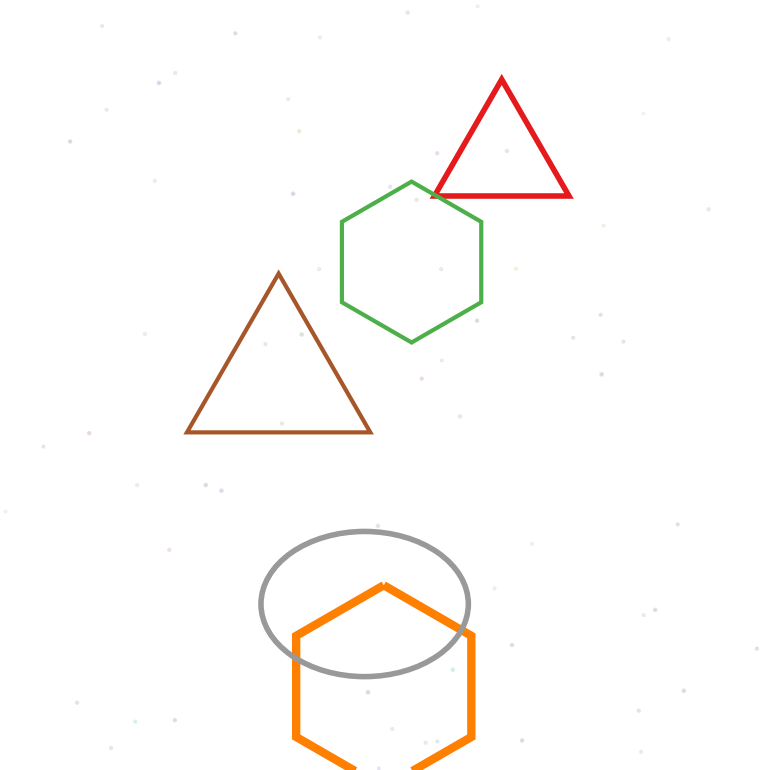[{"shape": "triangle", "thickness": 2, "radius": 0.5, "center": [0.652, 0.796]}, {"shape": "hexagon", "thickness": 1.5, "radius": 0.52, "center": [0.535, 0.66]}, {"shape": "hexagon", "thickness": 3, "radius": 0.66, "center": [0.498, 0.109]}, {"shape": "triangle", "thickness": 1.5, "radius": 0.69, "center": [0.362, 0.507]}, {"shape": "oval", "thickness": 2, "radius": 0.67, "center": [0.474, 0.216]}]